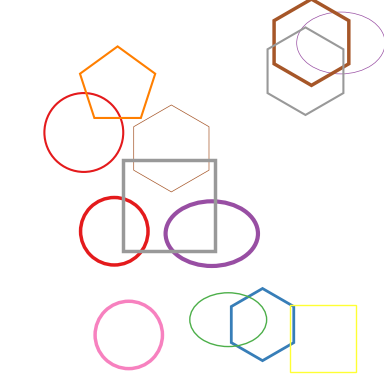[{"shape": "circle", "thickness": 2.5, "radius": 0.44, "center": [0.297, 0.399]}, {"shape": "circle", "thickness": 1.5, "radius": 0.51, "center": [0.218, 0.656]}, {"shape": "hexagon", "thickness": 2, "radius": 0.47, "center": [0.682, 0.157]}, {"shape": "oval", "thickness": 1, "radius": 0.5, "center": [0.593, 0.17]}, {"shape": "oval", "thickness": 0.5, "radius": 0.57, "center": [0.885, 0.888]}, {"shape": "oval", "thickness": 3, "radius": 0.6, "center": [0.55, 0.393]}, {"shape": "pentagon", "thickness": 1.5, "radius": 0.51, "center": [0.305, 0.777]}, {"shape": "square", "thickness": 1, "radius": 0.43, "center": [0.839, 0.121]}, {"shape": "hexagon", "thickness": 2.5, "radius": 0.56, "center": [0.809, 0.89]}, {"shape": "hexagon", "thickness": 0.5, "radius": 0.56, "center": [0.445, 0.614]}, {"shape": "circle", "thickness": 2.5, "radius": 0.44, "center": [0.334, 0.13]}, {"shape": "square", "thickness": 2.5, "radius": 0.59, "center": [0.439, 0.467]}, {"shape": "hexagon", "thickness": 1.5, "radius": 0.57, "center": [0.793, 0.815]}]